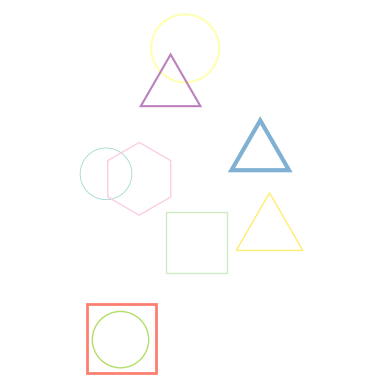[{"shape": "circle", "thickness": 0.5, "radius": 0.34, "center": [0.275, 0.548]}, {"shape": "circle", "thickness": 1.5, "radius": 0.44, "center": [0.481, 0.874]}, {"shape": "square", "thickness": 2, "radius": 0.45, "center": [0.316, 0.12]}, {"shape": "triangle", "thickness": 3, "radius": 0.43, "center": [0.676, 0.601]}, {"shape": "circle", "thickness": 1, "radius": 0.37, "center": [0.313, 0.118]}, {"shape": "hexagon", "thickness": 1, "radius": 0.47, "center": [0.362, 0.536]}, {"shape": "triangle", "thickness": 1.5, "radius": 0.45, "center": [0.443, 0.769]}, {"shape": "square", "thickness": 1, "radius": 0.4, "center": [0.511, 0.371]}, {"shape": "triangle", "thickness": 1, "radius": 0.5, "center": [0.7, 0.399]}]